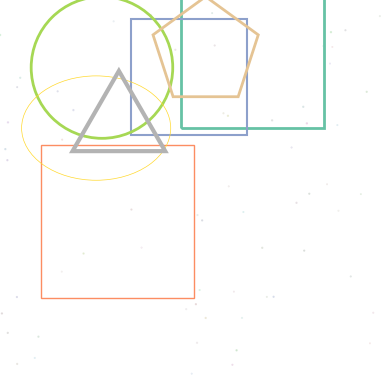[{"shape": "square", "thickness": 2, "radius": 0.93, "center": [0.655, 0.853]}, {"shape": "square", "thickness": 1, "radius": 0.99, "center": [0.305, 0.425]}, {"shape": "square", "thickness": 1.5, "radius": 0.75, "center": [0.491, 0.8]}, {"shape": "circle", "thickness": 2, "radius": 0.92, "center": [0.265, 0.825]}, {"shape": "oval", "thickness": 0.5, "radius": 0.97, "center": [0.25, 0.667]}, {"shape": "pentagon", "thickness": 2, "radius": 0.72, "center": [0.534, 0.865]}, {"shape": "triangle", "thickness": 3, "radius": 0.69, "center": [0.309, 0.677]}]